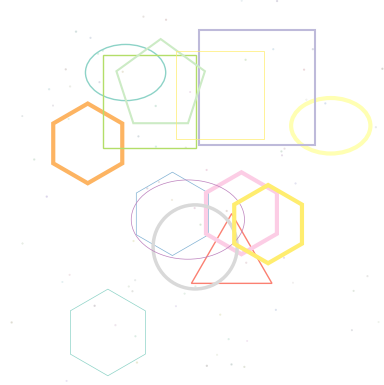[{"shape": "hexagon", "thickness": 0.5, "radius": 0.56, "center": [0.28, 0.136]}, {"shape": "oval", "thickness": 1, "radius": 0.52, "center": [0.326, 0.812]}, {"shape": "oval", "thickness": 3, "radius": 0.51, "center": [0.859, 0.673]}, {"shape": "square", "thickness": 1.5, "radius": 0.75, "center": [0.668, 0.772]}, {"shape": "triangle", "thickness": 1, "radius": 0.6, "center": [0.602, 0.324]}, {"shape": "hexagon", "thickness": 0.5, "radius": 0.54, "center": [0.448, 0.444]}, {"shape": "hexagon", "thickness": 3, "radius": 0.52, "center": [0.228, 0.628]}, {"shape": "square", "thickness": 1, "radius": 0.6, "center": [0.388, 0.736]}, {"shape": "hexagon", "thickness": 3, "radius": 0.53, "center": [0.627, 0.446]}, {"shape": "circle", "thickness": 2.5, "radius": 0.55, "center": [0.507, 0.359]}, {"shape": "oval", "thickness": 0.5, "radius": 0.74, "center": [0.488, 0.43]}, {"shape": "pentagon", "thickness": 1.5, "radius": 0.6, "center": [0.417, 0.778]}, {"shape": "hexagon", "thickness": 3, "radius": 0.51, "center": [0.696, 0.418]}, {"shape": "square", "thickness": 0.5, "radius": 0.57, "center": [0.572, 0.754]}]